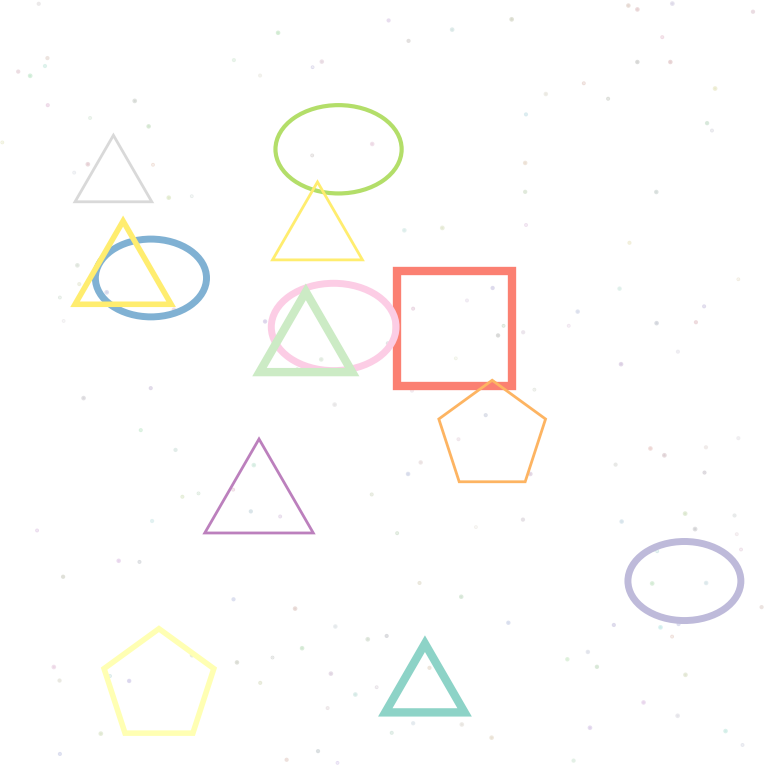[{"shape": "triangle", "thickness": 3, "radius": 0.3, "center": [0.552, 0.105]}, {"shape": "pentagon", "thickness": 2, "radius": 0.37, "center": [0.206, 0.109]}, {"shape": "oval", "thickness": 2.5, "radius": 0.37, "center": [0.889, 0.245]}, {"shape": "square", "thickness": 3, "radius": 0.37, "center": [0.59, 0.573]}, {"shape": "oval", "thickness": 2.5, "radius": 0.36, "center": [0.196, 0.639]}, {"shape": "pentagon", "thickness": 1, "radius": 0.36, "center": [0.639, 0.433]}, {"shape": "oval", "thickness": 1.5, "radius": 0.41, "center": [0.44, 0.806]}, {"shape": "oval", "thickness": 2.5, "radius": 0.41, "center": [0.433, 0.575]}, {"shape": "triangle", "thickness": 1, "radius": 0.29, "center": [0.147, 0.767]}, {"shape": "triangle", "thickness": 1, "radius": 0.41, "center": [0.336, 0.349]}, {"shape": "triangle", "thickness": 3, "radius": 0.35, "center": [0.397, 0.551]}, {"shape": "triangle", "thickness": 1, "radius": 0.34, "center": [0.412, 0.696]}, {"shape": "triangle", "thickness": 2, "radius": 0.36, "center": [0.16, 0.641]}]